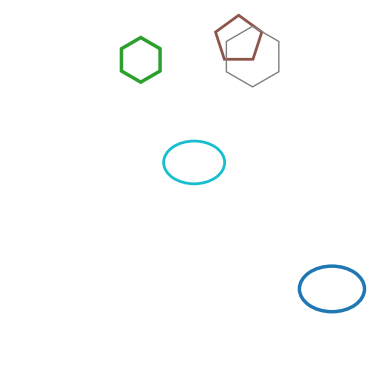[{"shape": "oval", "thickness": 2.5, "radius": 0.42, "center": [0.862, 0.25]}, {"shape": "hexagon", "thickness": 2.5, "radius": 0.29, "center": [0.366, 0.845]}, {"shape": "pentagon", "thickness": 2, "radius": 0.32, "center": [0.62, 0.897]}, {"shape": "hexagon", "thickness": 1, "radius": 0.39, "center": [0.656, 0.853]}, {"shape": "oval", "thickness": 2, "radius": 0.4, "center": [0.504, 0.578]}]